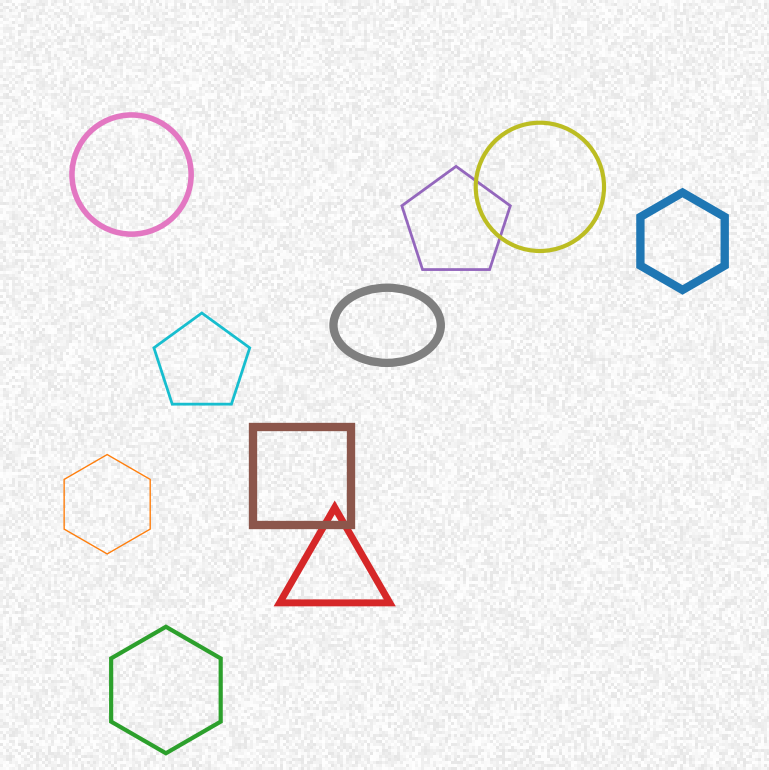[{"shape": "hexagon", "thickness": 3, "radius": 0.32, "center": [0.886, 0.687]}, {"shape": "hexagon", "thickness": 0.5, "radius": 0.32, "center": [0.139, 0.345]}, {"shape": "hexagon", "thickness": 1.5, "radius": 0.41, "center": [0.215, 0.104]}, {"shape": "triangle", "thickness": 2.5, "radius": 0.41, "center": [0.435, 0.258]}, {"shape": "pentagon", "thickness": 1, "radius": 0.37, "center": [0.592, 0.71]}, {"shape": "square", "thickness": 3, "radius": 0.32, "center": [0.392, 0.382]}, {"shape": "circle", "thickness": 2, "radius": 0.39, "center": [0.171, 0.773]}, {"shape": "oval", "thickness": 3, "radius": 0.35, "center": [0.503, 0.578]}, {"shape": "circle", "thickness": 1.5, "radius": 0.42, "center": [0.701, 0.757]}, {"shape": "pentagon", "thickness": 1, "radius": 0.33, "center": [0.262, 0.528]}]